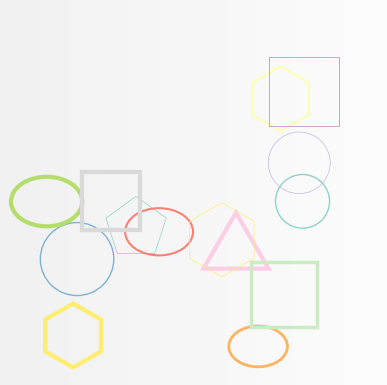[{"shape": "pentagon", "thickness": 0.5, "radius": 0.41, "center": [0.351, 0.408]}, {"shape": "circle", "thickness": 1, "radius": 0.35, "center": [0.781, 0.477]}, {"shape": "hexagon", "thickness": 1.5, "radius": 0.42, "center": [0.724, 0.743]}, {"shape": "circle", "thickness": 0.5, "radius": 0.4, "center": [0.772, 0.577]}, {"shape": "oval", "thickness": 1.5, "radius": 0.44, "center": [0.411, 0.398]}, {"shape": "circle", "thickness": 1, "radius": 0.47, "center": [0.199, 0.327]}, {"shape": "oval", "thickness": 2, "radius": 0.38, "center": [0.666, 0.1]}, {"shape": "oval", "thickness": 3, "radius": 0.46, "center": [0.12, 0.476]}, {"shape": "triangle", "thickness": 3, "radius": 0.48, "center": [0.609, 0.351]}, {"shape": "square", "thickness": 3, "radius": 0.38, "center": [0.286, 0.477]}, {"shape": "square", "thickness": 0.5, "radius": 0.45, "center": [0.784, 0.762]}, {"shape": "square", "thickness": 2.5, "radius": 0.43, "center": [0.733, 0.235]}, {"shape": "hexagon", "thickness": 0.5, "radius": 0.48, "center": [0.572, 0.377]}, {"shape": "hexagon", "thickness": 3, "radius": 0.42, "center": [0.189, 0.129]}]